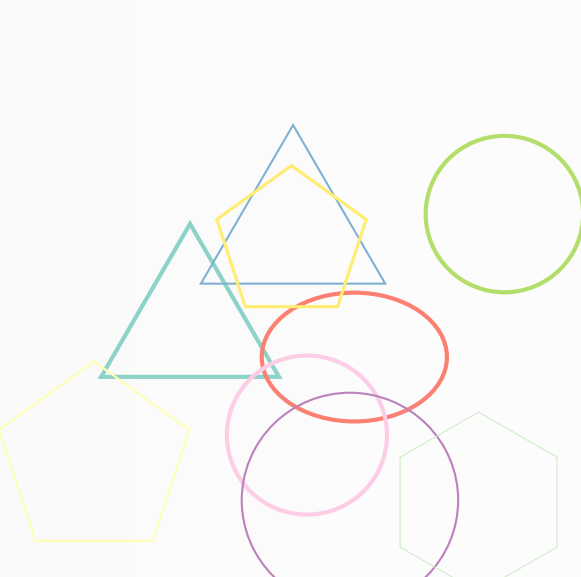[{"shape": "triangle", "thickness": 2, "radius": 0.88, "center": [0.327, 0.435]}, {"shape": "pentagon", "thickness": 1, "radius": 0.86, "center": [0.162, 0.202]}, {"shape": "oval", "thickness": 2, "radius": 0.8, "center": [0.61, 0.381]}, {"shape": "triangle", "thickness": 1, "radius": 0.92, "center": [0.504, 0.6]}, {"shape": "circle", "thickness": 2, "radius": 0.68, "center": [0.868, 0.628]}, {"shape": "circle", "thickness": 2, "radius": 0.69, "center": [0.528, 0.246]}, {"shape": "circle", "thickness": 1, "radius": 0.93, "center": [0.602, 0.133]}, {"shape": "hexagon", "thickness": 0.5, "radius": 0.78, "center": [0.823, 0.13]}, {"shape": "pentagon", "thickness": 1.5, "radius": 0.68, "center": [0.501, 0.577]}]